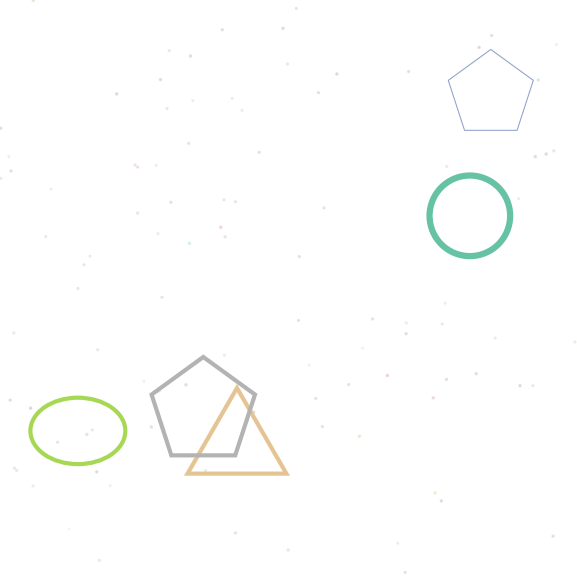[{"shape": "circle", "thickness": 3, "radius": 0.35, "center": [0.814, 0.625]}, {"shape": "pentagon", "thickness": 0.5, "radius": 0.39, "center": [0.85, 0.836]}, {"shape": "oval", "thickness": 2, "radius": 0.41, "center": [0.135, 0.253]}, {"shape": "triangle", "thickness": 2, "radius": 0.49, "center": [0.41, 0.228]}, {"shape": "pentagon", "thickness": 2, "radius": 0.47, "center": [0.352, 0.287]}]